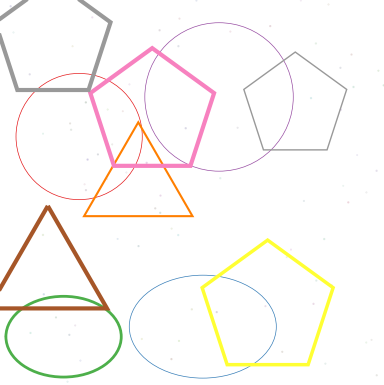[{"shape": "circle", "thickness": 0.5, "radius": 0.82, "center": [0.206, 0.645]}, {"shape": "oval", "thickness": 0.5, "radius": 0.95, "center": [0.527, 0.152]}, {"shape": "oval", "thickness": 2, "radius": 0.75, "center": [0.165, 0.125]}, {"shape": "circle", "thickness": 0.5, "radius": 0.96, "center": [0.569, 0.748]}, {"shape": "triangle", "thickness": 1.5, "radius": 0.81, "center": [0.359, 0.52]}, {"shape": "pentagon", "thickness": 2.5, "radius": 0.89, "center": [0.695, 0.197]}, {"shape": "triangle", "thickness": 3, "radius": 0.89, "center": [0.124, 0.288]}, {"shape": "pentagon", "thickness": 3, "radius": 0.84, "center": [0.395, 0.706]}, {"shape": "pentagon", "thickness": 3, "radius": 0.79, "center": [0.137, 0.893]}, {"shape": "pentagon", "thickness": 1, "radius": 0.7, "center": [0.767, 0.724]}]